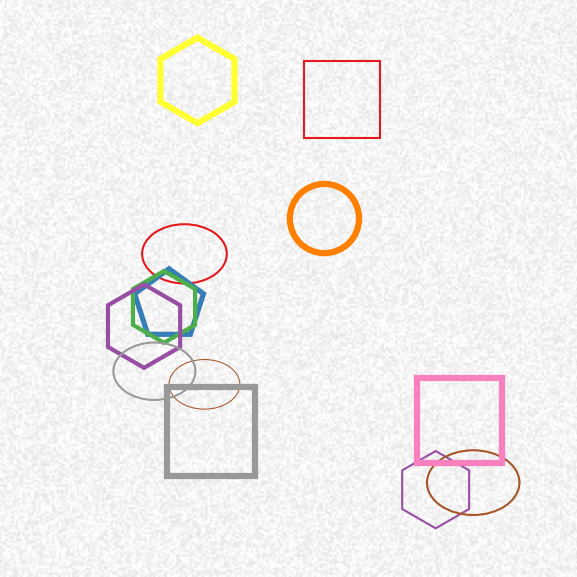[{"shape": "square", "thickness": 1, "radius": 0.33, "center": [0.593, 0.827]}, {"shape": "oval", "thickness": 1, "radius": 0.37, "center": [0.319, 0.56]}, {"shape": "pentagon", "thickness": 2.5, "radius": 0.31, "center": [0.293, 0.471]}, {"shape": "hexagon", "thickness": 2, "radius": 0.31, "center": [0.284, 0.468]}, {"shape": "hexagon", "thickness": 2, "radius": 0.36, "center": [0.249, 0.434]}, {"shape": "hexagon", "thickness": 1, "radius": 0.33, "center": [0.754, 0.151]}, {"shape": "circle", "thickness": 3, "radius": 0.3, "center": [0.562, 0.621]}, {"shape": "hexagon", "thickness": 3, "radius": 0.37, "center": [0.342, 0.86]}, {"shape": "oval", "thickness": 1, "radius": 0.4, "center": [0.819, 0.163]}, {"shape": "oval", "thickness": 0.5, "radius": 0.31, "center": [0.354, 0.334]}, {"shape": "square", "thickness": 3, "radius": 0.37, "center": [0.795, 0.272]}, {"shape": "oval", "thickness": 1, "radius": 0.36, "center": [0.267, 0.356]}, {"shape": "square", "thickness": 3, "radius": 0.38, "center": [0.365, 0.252]}]